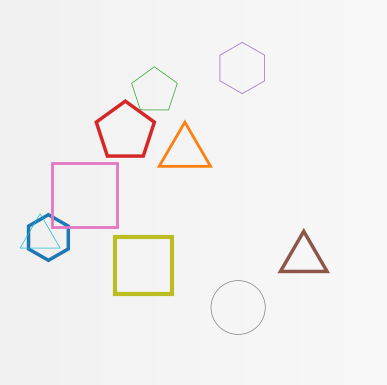[{"shape": "hexagon", "thickness": 2.5, "radius": 0.3, "center": [0.125, 0.383]}, {"shape": "triangle", "thickness": 2, "radius": 0.38, "center": [0.477, 0.606]}, {"shape": "pentagon", "thickness": 0.5, "radius": 0.31, "center": [0.399, 0.765]}, {"shape": "pentagon", "thickness": 2.5, "radius": 0.39, "center": [0.323, 0.658]}, {"shape": "hexagon", "thickness": 0.5, "radius": 0.33, "center": [0.625, 0.823]}, {"shape": "triangle", "thickness": 2.5, "radius": 0.35, "center": [0.784, 0.33]}, {"shape": "square", "thickness": 2, "radius": 0.42, "center": [0.217, 0.494]}, {"shape": "circle", "thickness": 0.5, "radius": 0.35, "center": [0.615, 0.201]}, {"shape": "square", "thickness": 3, "radius": 0.37, "center": [0.37, 0.31]}, {"shape": "triangle", "thickness": 0.5, "radius": 0.3, "center": [0.103, 0.385]}]